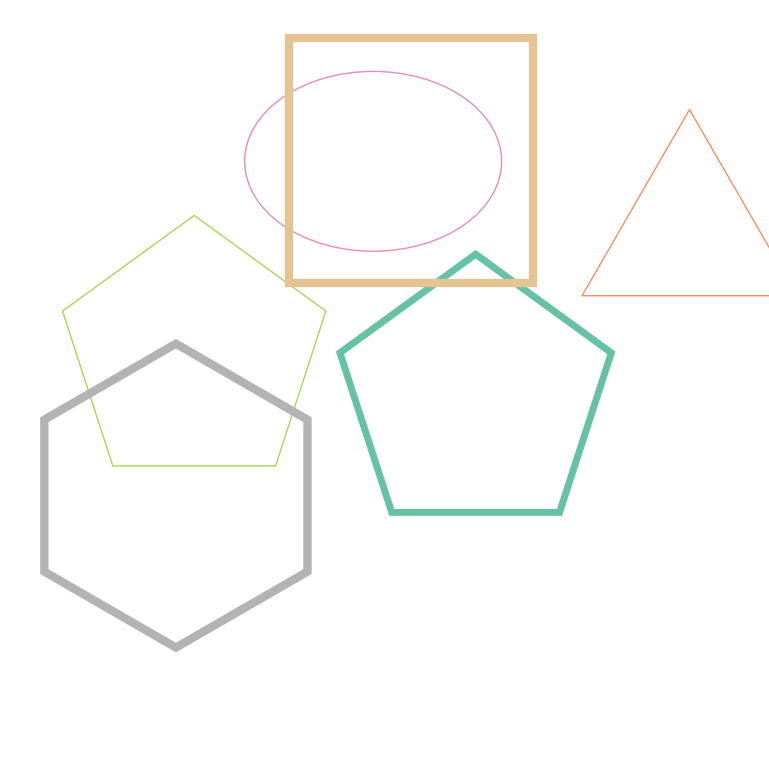[{"shape": "pentagon", "thickness": 2.5, "radius": 0.93, "center": [0.618, 0.485]}, {"shape": "triangle", "thickness": 0.5, "radius": 0.81, "center": [0.895, 0.697]}, {"shape": "oval", "thickness": 0.5, "radius": 0.83, "center": [0.485, 0.791]}, {"shape": "pentagon", "thickness": 0.5, "radius": 0.9, "center": [0.252, 0.54]}, {"shape": "square", "thickness": 3, "radius": 0.79, "center": [0.533, 0.791]}, {"shape": "hexagon", "thickness": 3, "radius": 0.99, "center": [0.228, 0.356]}]